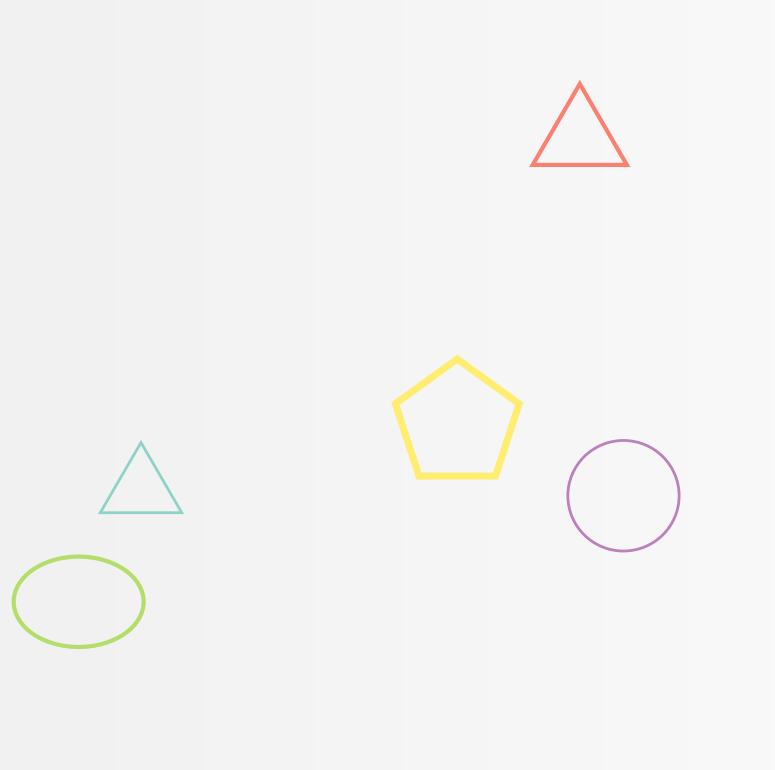[{"shape": "triangle", "thickness": 1, "radius": 0.3, "center": [0.182, 0.365]}, {"shape": "triangle", "thickness": 1.5, "radius": 0.35, "center": [0.748, 0.821]}, {"shape": "oval", "thickness": 1.5, "radius": 0.42, "center": [0.101, 0.218]}, {"shape": "circle", "thickness": 1, "radius": 0.36, "center": [0.805, 0.356]}, {"shape": "pentagon", "thickness": 2.5, "radius": 0.42, "center": [0.59, 0.45]}]